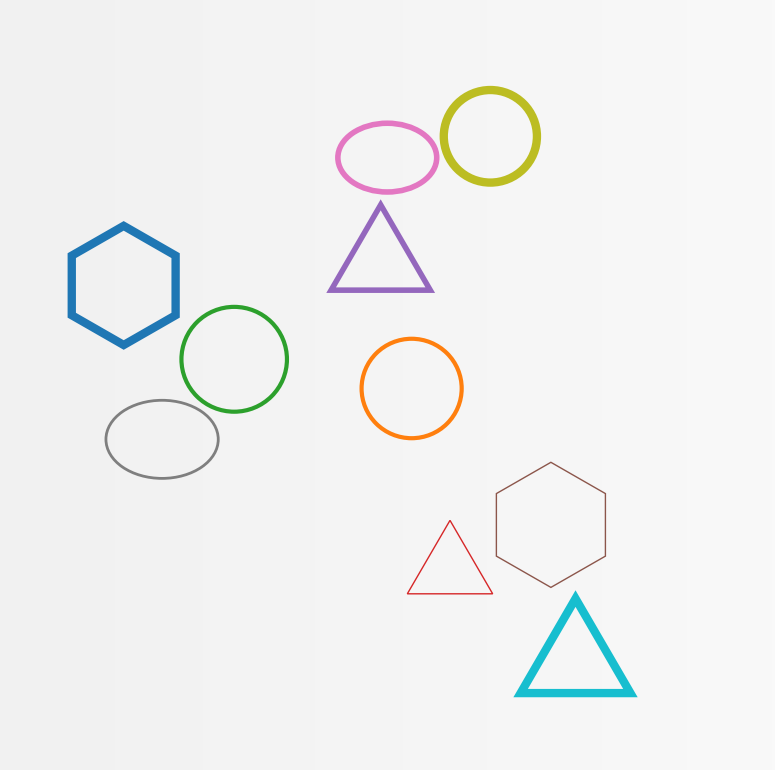[{"shape": "hexagon", "thickness": 3, "radius": 0.39, "center": [0.16, 0.629]}, {"shape": "circle", "thickness": 1.5, "radius": 0.32, "center": [0.531, 0.495]}, {"shape": "circle", "thickness": 1.5, "radius": 0.34, "center": [0.302, 0.533]}, {"shape": "triangle", "thickness": 0.5, "radius": 0.32, "center": [0.581, 0.261]}, {"shape": "triangle", "thickness": 2, "radius": 0.37, "center": [0.491, 0.66]}, {"shape": "hexagon", "thickness": 0.5, "radius": 0.41, "center": [0.711, 0.318]}, {"shape": "oval", "thickness": 2, "radius": 0.32, "center": [0.5, 0.795]}, {"shape": "oval", "thickness": 1, "radius": 0.36, "center": [0.209, 0.429]}, {"shape": "circle", "thickness": 3, "radius": 0.3, "center": [0.633, 0.823]}, {"shape": "triangle", "thickness": 3, "radius": 0.41, "center": [0.743, 0.141]}]